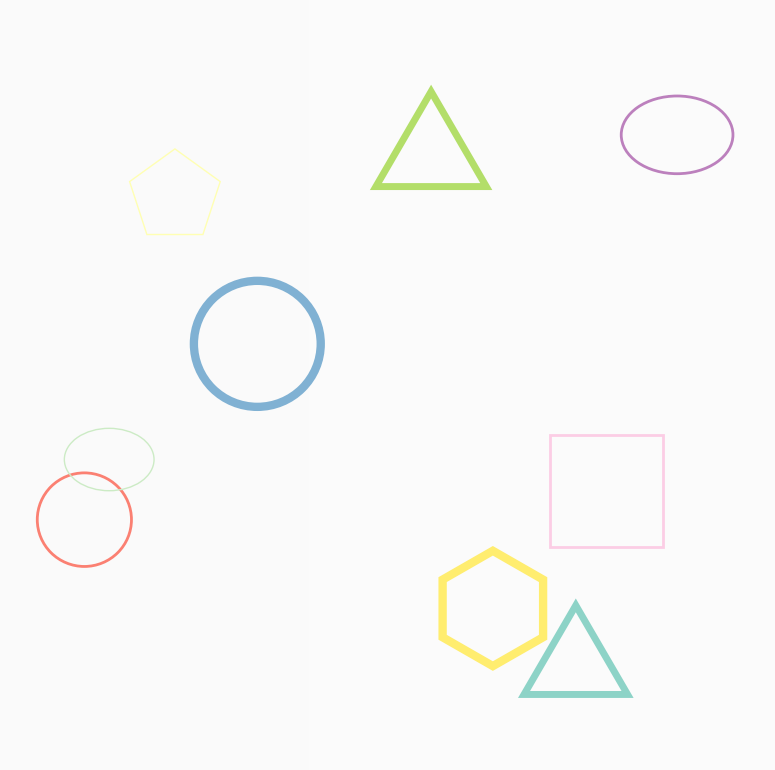[{"shape": "triangle", "thickness": 2.5, "radius": 0.39, "center": [0.743, 0.137]}, {"shape": "pentagon", "thickness": 0.5, "radius": 0.31, "center": [0.226, 0.745]}, {"shape": "circle", "thickness": 1, "radius": 0.3, "center": [0.109, 0.325]}, {"shape": "circle", "thickness": 3, "radius": 0.41, "center": [0.332, 0.553]}, {"shape": "triangle", "thickness": 2.5, "radius": 0.41, "center": [0.556, 0.799]}, {"shape": "square", "thickness": 1, "radius": 0.36, "center": [0.783, 0.362]}, {"shape": "oval", "thickness": 1, "radius": 0.36, "center": [0.874, 0.825]}, {"shape": "oval", "thickness": 0.5, "radius": 0.29, "center": [0.141, 0.403]}, {"shape": "hexagon", "thickness": 3, "radius": 0.37, "center": [0.636, 0.21]}]